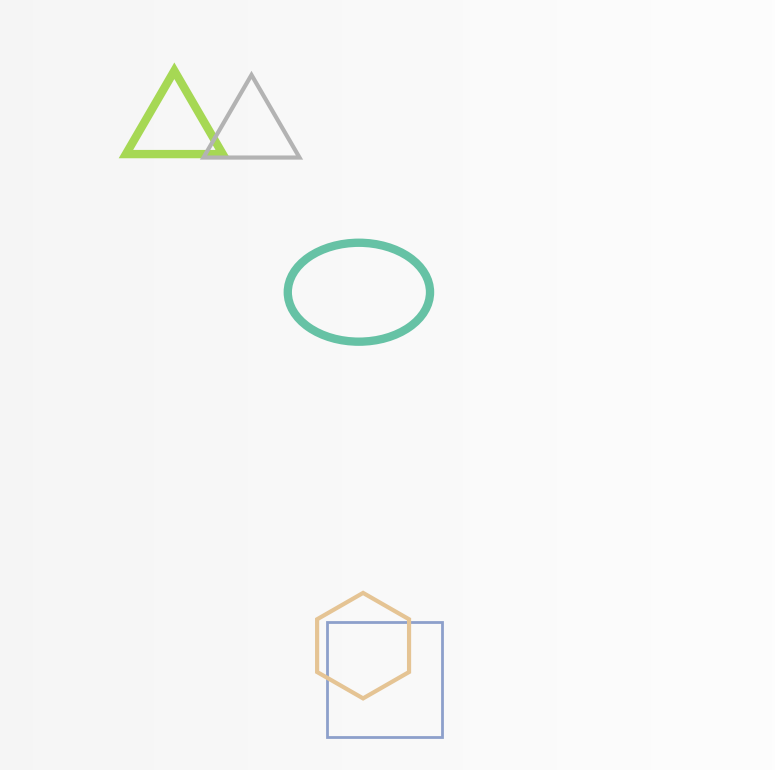[{"shape": "oval", "thickness": 3, "radius": 0.46, "center": [0.463, 0.621]}, {"shape": "square", "thickness": 1, "radius": 0.37, "center": [0.496, 0.117]}, {"shape": "triangle", "thickness": 3, "radius": 0.36, "center": [0.225, 0.836]}, {"shape": "hexagon", "thickness": 1.5, "radius": 0.34, "center": [0.468, 0.161]}, {"shape": "triangle", "thickness": 1.5, "radius": 0.36, "center": [0.325, 0.831]}]